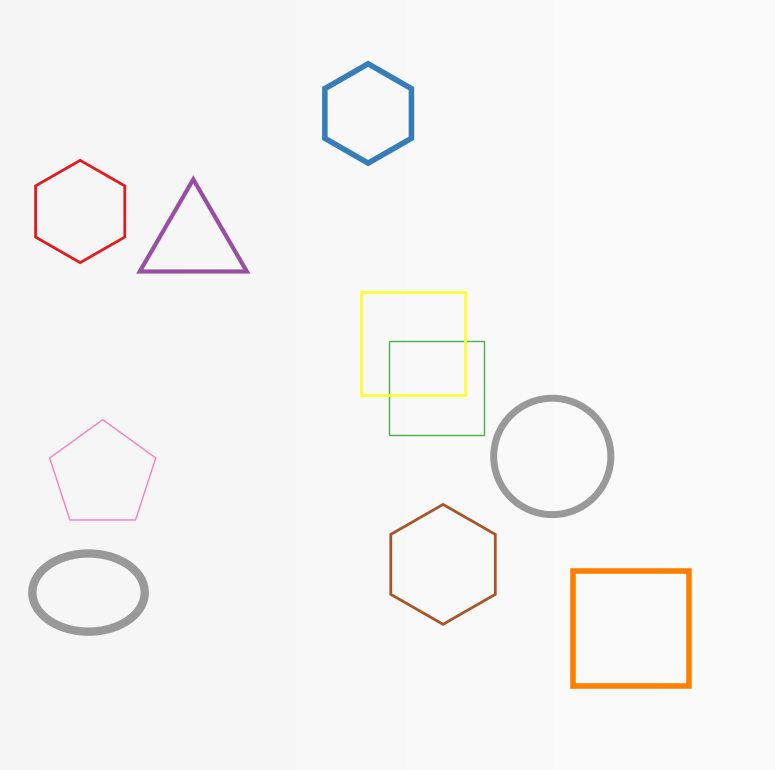[{"shape": "hexagon", "thickness": 1, "radius": 0.33, "center": [0.103, 0.725]}, {"shape": "hexagon", "thickness": 2, "radius": 0.32, "center": [0.475, 0.853]}, {"shape": "square", "thickness": 0.5, "radius": 0.31, "center": [0.563, 0.496]}, {"shape": "triangle", "thickness": 1.5, "radius": 0.4, "center": [0.249, 0.687]}, {"shape": "square", "thickness": 2, "radius": 0.37, "center": [0.814, 0.183]}, {"shape": "square", "thickness": 1, "radius": 0.33, "center": [0.533, 0.554]}, {"shape": "hexagon", "thickness": 1, "radius": 0.39, "center": [0.572, 0.267]}, {"shape": "pentagon", "thickness": 0.5, "radius": 0.36, "center": [0.133, 0.383]}, {"shape": "oval", "thickness": 3, "radius": 0.36, "center": [0.114, 0.23]}, {"shape": "circle", "thickness": 2.5, "radius": 0.38, "center": [0.713, 0.407]}]